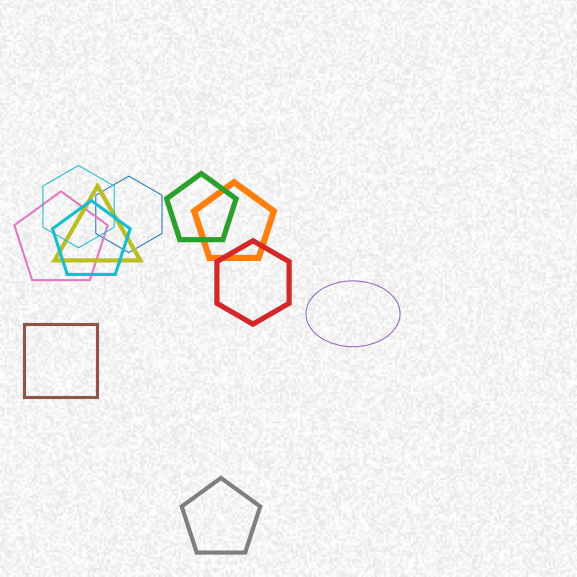[{"shape": "hexagon", "thickness": 0.5, "radius": 0.33, "center": [0.223, 0.628]}, {"shape": "pentagon", "thickness": 3, "radius": 0.36, "center": [0.405, 0.611]}, {"shape": "pentagon", "thickness": 2.5, "radius": 0.32, "center": [0.349, 0.635]}, {"shape": "hexagon", "thickness": 2.5, "radius": 0.36, "center": [0.438, 0.51]}, {"shape": "oval", "thickness": 0.5, "radius": 0.41, "center": [0.611, 0.456]}, {"shape": "square", "thickness": 1.5, "radius": 0.32, "center": [0.105, 0.374]}, {"shape": "pentagon", "thickness": 1, "radius": 0.43, "center": [0.106, 0.583]}, {"shape": "pentagon", "thickness": 2, "radius": 0.36, "center": [0.383, 0.1]}, {"shape": "triangle", "thickness": 2, "radius": 0.43, "center": [0.169, 0.591]}, {"shape": "pentagon", "thickness": 1.5, "radius": 0.35, "center": [0.158, 0.581]}, {"shape": "hexagon", "thickness": 0.5, "radius": 0.36, "center": [0.136, 0.641]}]